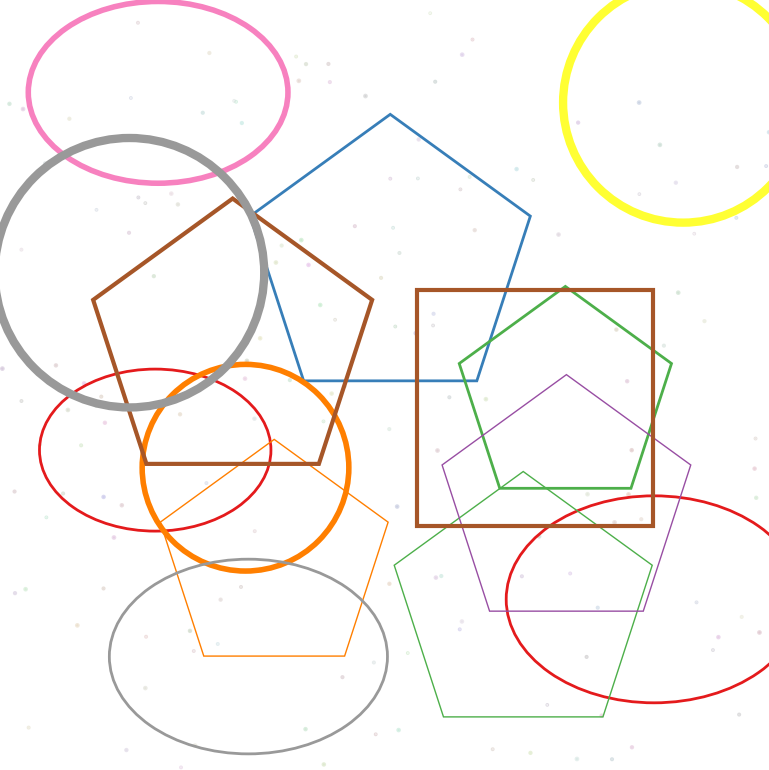[{"shape": "oval", "thickness": 1, "radius": 0.96, "center": [0.849, 0.222]}, {"shape": "oval", "thickness": 1, "radius": 0.75, "center": [0.202, 0.415]}, {"shape": "pentagon", "thickness": 1, "radius": 0.96, "center": [0.507, 0.66]}, {"shape": "pentagon", "thickness": 1, "radius": 0.72, "center": [0.734, 0.483]}, {"shape": "pentagon", "thickness": 0.5, "radius": 0.88, "center": [0.68, 0.211]}, {"shape": "pentagon", "thickness": 0.5, "radius": 0.85, "center": [0.736, 0.344]}, {"shape": "pentagon", "thickness": 0.5, "radius": 0.78, "center": [0.356, 0.274]}, {"shape": "circle", "thickness": 2, "radius": 0.67, "center": [0.319, 0.393]}, {"shape": "circle", "thickness": 3, "radius": 0.78, "center": [0.887, 0.867]}, {"shape": "square", "thickness": 1.5, "radius": 0.77, "center": [0.695, 0.471]}, {"shape": "pentagon", "thickness": 1.5, "radius": 0.95, "center": [0.302, 0.552]}, {"shape": "oval", "thickness": 2, "radius": 0.84, "center": [0.205, 0.88]}, {"shape": "oval", "thickness": 1, "radius": 0.9, "center": [0.323, 0.147]}, {"shape": "circle", "thickness": 3, "radius": 0.87, "center": [0.168, 0.646]}]